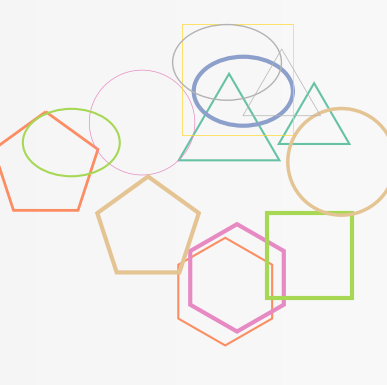[{"shape": "triangle", "thickness": 1.5, "radius": 0.75, "center": [0.591, 0.659]}, {"shape": "triangle", "thickness": 1.5, "radius": 0.53, "center": [0.811, 0.679]}, {"shape": "pentagon", "thickness": 2, "radius": 0.71, "center": [0.118, 0.568]}, {"shape": "hexagon", "thickness": 1.5, "radius": 0.7, "center": [0.581, 0.243]}, {"shape": "oval", "thickness": 3, "radius": 0.64, "center": [0.628, 0.763]}, {"shape": "hexagon", "thickness": 3, "radius": 0.7, "center": [0.612, 0.278]}, {"shape": "circle", "thickness": 0.5, "radius": 0.68, "center": [0.367, 0.682]}, {"shape": "square", "thickness": 3, "radius": 0.55, "center": [0.799, 0.336]}, {"shape": "oval", "thickness": 1.5, "radius": 0.63, "center": [0.184, 0.63]}, {"shape": "square", "thickness": 0.5, "radius": 0.72, "center": [0.613, 0.793]}, {"shape": "circle", "thickness": 2.5, "radius": 0.69, "center": [0.881, 0.58]}, {"shape": "pentagon", "thickness": 3, "radius": 0.69, "center": [0.382, 0.404]}, {"shape": "triangle", "thickness": 0.5, "radius": 0.58, "center": [0.727, 0.757]}, {"shape": "oval", "thickness": 1, "radius": 0.7, "center": [0.586, 0.838]}]